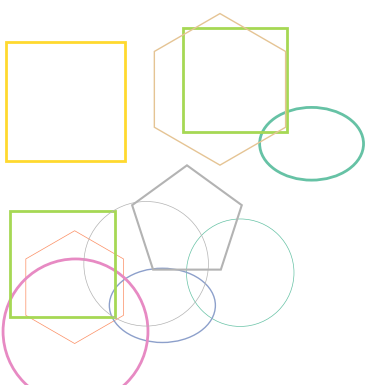[{"shape": "oval", "thickness": 2, "radius": 0.67, "center": [0.809, 0.627]}, {"shape": "circle", "thickness": 0.5, "radius": 0.7, "center": [0.624, 0.292]}, {"shape": "hexagon", "thickness": 0.5, "radius": 0.73, "center": [0.194, 0.254]}, {"shape": "oval", "thickness": 1, "radius": 0.69, "center": [0.422, 0.207]}, {"shape": "circle", "thickness": 2, "radius": 0.94, "center": [0.196, 0.139]}, {"shape": "square", "thickness": 2, "radius": 0.68, "center": [0.162, 0.314]}, {"shape": "square", "thickness": 2, "radius": 0.68, "center": [0.61, 0.793]}, {"shape": "square", "thickness": 2, "radius": 0.78, "center": [0.17, 0.737]}, {"shape": "hexagon", "thickness": 1, "radius": 0.98, "center": [0.571, 0.768]}, {"shape": "circle", "thickness": 0.5, "radius": 0.81, "center": [0.38, 0.315]}, {"shape": "pentagon", "thickness": 1.5, "radius": 0.75, "center": [0.486, 0.421]}]